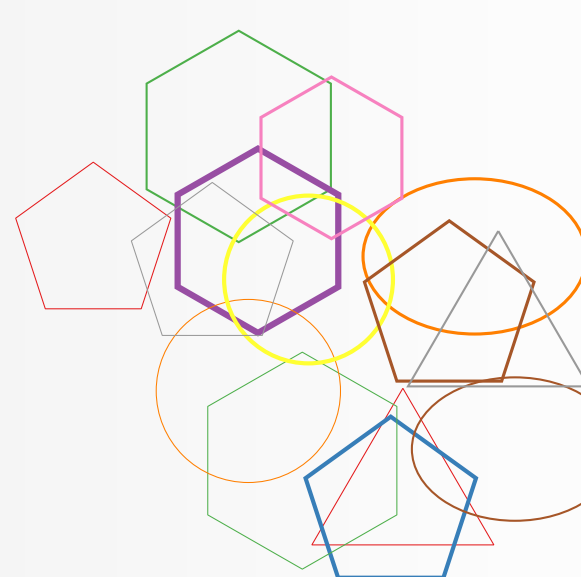[{"shape": "pentagon", "thickness": 0.5, "radius": 0.7, "center": [0.16, 0.578]}, {"shape": "triangle", "thickness": 0.5, "radius": 0.9, "center": [0.693, 0.146]}, {"shape": "pentagon", "thickness": 2, "radius": 0.77, "center": [0.672, 0.123]}, {"shape": "hexagon", "thickness": 0.5, "radius": 0.94, "center": [0.52, 0.201]}, {"shape": "hexagon", "thickness": 1, "radius": 0.92, "center": [0.411, 0.763]}, {"shape": "hexagon", "thickness": 3, "radius": 0.8, "center": [0.444, 0.582]}, {"shape": "oval", "thickness": 1.5, "radius": 0.96, "center": [0.817, 0.555]}, {"shape": "circle", "thickness": 0.5, "radius": 0.79, "center": [0.427, 0.322]}, {"shape": "circle", "thickness": 2, "radius": 0.73, "center": [0.531, 0.515]}, {"shape": "pentagon", "thickness": 1.5, "radius": 0.77, "center": [0.773, 0.463]}, {"shape": "oval", "thickness": 1, "radius": 0.89, "center": [0.886, 0.222]}, {"shape": "hexagon", "thickness": 1.5, "radius": 0.7, "center": [0.57, 0.726]}, {"shape": "triangle", "thickness": 1, "radius": 0.9, "center": [0.857, 0.42]}, {"shape": "pentagon", "thickness": 0.5, "radius": 0.73, "center": [0.365, 0.537]}]